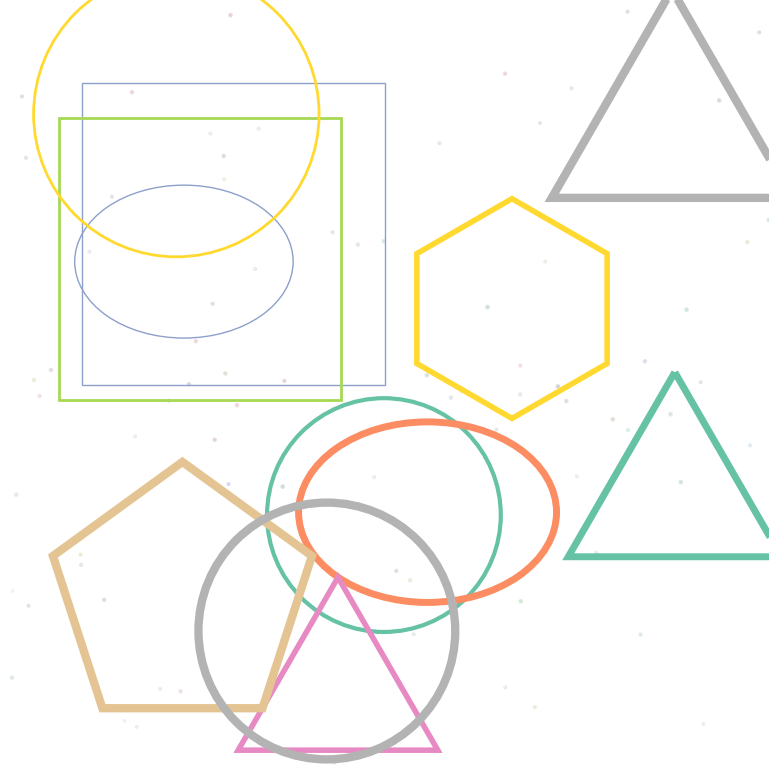[{"shape": "circle", "thickness": 1.5, "radius": 0.76, "center": [0.499, 0.331]}, {"shape": "triangle", "thickness": 2.5, "radius": 0.8, "center": [0.876, 0.357]}, {"shape": "oval", "thickness": 2.5, "radius": 0.84, "center": [0.555, 0.335]}, {"shape": "oval", "thickness": 0.5, "radius": 0.71, "center": [0.239, 0.66]}, {"shape": "square", "thickness": 0.5, "radius": 0.98, "center": [0.303, 0.696]}, {"shape": "triangle", "thickness": 2, "radius": 0.75, "center": [0.439, 0.101]}, {"shape": "square", "thickness": 1, "radius": 0.91, "center": [0.259, 0.664]}, {"shape": "hexagon", "thickness": 2, "radius": 0.71, "center": [0.665, 0.599]}, {"shape": "circle", "thickness": 1, "radius": 0.93, "center": [0.229, 0.852]}, {"shape": "pentagon", "thickness": 3, "radius": 0.88, "center": [0.237, 0.223]}, {"shape": "circle", "thickness": 3, "radius": 0.83, "center": [0.424, 0.181]}, {"shape": "triangle", "thickness": 3, "radius": 0.9, "center": [0.873, 0.833]}]